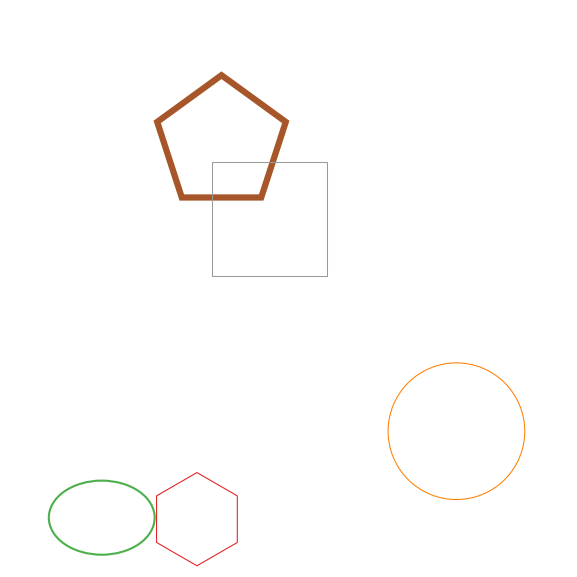[{"shape": "hexagon", "thickness": 0.5, "radius": 0.4, "center": [0.341, 0.1]}, {"shape": "oval", "thickness": 1, "radius": 0.46, "center": [0.176, 0.103]}, {"shape": "circle", "thickness": 0.5, "radius": 0.59, "center": [0.79, 0.252]}, {"shape": "pentagon", "thickness": 3, "radius": 0.59, "center": [0.384, 0.752]}, {"shape": "square", "thickness": 0.5, "radius": 0.5, "center": [0.467, 0.62]}]